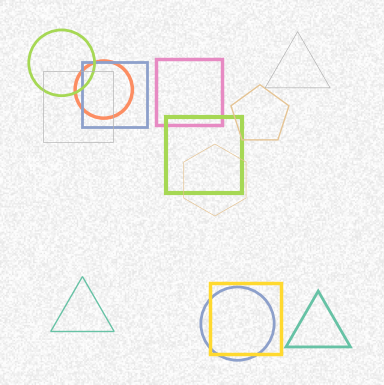[{"shape": "triangle", "thickness": 2, "radius": 0.48, "center": [0.827, 0.147]}, {"shape": "triangle", "thickness": 1, "radius": 0.48, "center": [0.214, 0.187]}, {"shape": "circle", "thickness": 2.5, "radius": 0.37, "center": [0.27, 0.767]}, {"shape": "square", "thickness": 2, "radius": 0.42, "center": [0.298, 0.755]}, {"shape": "circle", "thickness": 2, "radius": 0.48, "center": [0.617, 0.159]}, {"shape": "square", "thickness": 2.5, "radius": 0.43, "center": [0.491, 0.761]}, {"shape": "circle", "thickness": 2, "radius": 0.43, "center": [0.16, 0.837]}, {"shape": "square", "thickness": 3, "radius": 0.5, "center": [0.53, 0.597]}, {"shape": "square", "thickness": 2.5, "radius": 0.46, "center": [0.638, 0.173]}, {"shape": "hexagon", "thickness": 0.5, "radius": 0.47, "center": [0.558, 0.532]}, {"shape": "pentagon", "thickness": 1, "radius": 0.4, "center": [0.675, 0.701]}, {"shape": "triangle", "thickness": 0.5, "radius": 0.49, "center": [0.773, 0.821]}, {"shape": "square", "thickness": 0.5, "radius": 0.46, "center": [0.202, 0.723]}]